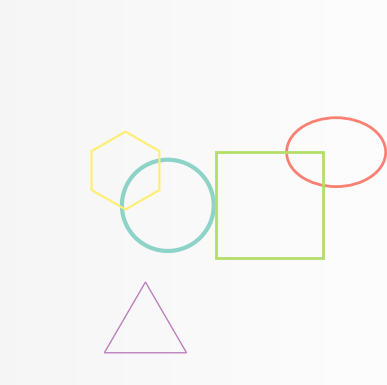[{"shape": "circle", "thickness": 3, "radius": 0.59, "center": [0.433, 0.467]}, {"shape": "oval", "thickness": 2, "radius": 0.64, "center": [0.867, 0.605]}, {"shape": "square", "thickness": 2, "radius": 0.69, "center": [0.695, 0.467]}, {"shape": "triangle", "thickness": 1, "radius": 0.61, "center": [0.375, 0.145]}, {"shape": "hexagon", "thickness": 1.5, "radius": 0.51, "center": [0.324, 0.557]}]